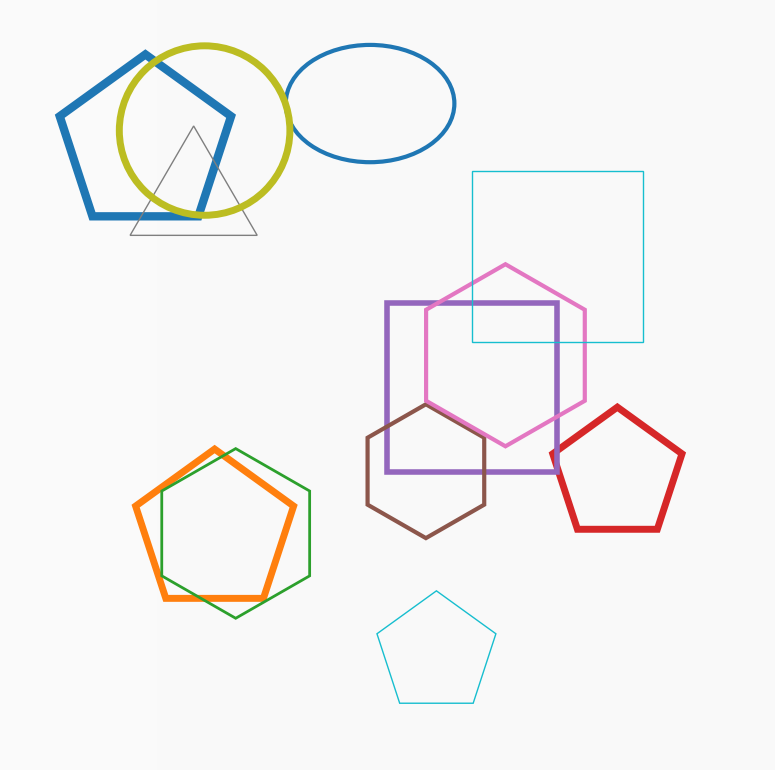[{"shape": "pentagon", "thickness": 3, "radius": 0.58, "center": [0.188, 0.813]}, {"shape": "oval", "thickness": 1.5, "radius": 0.54, "center": [0.477, 0.866]}, {"shape": "pentagon", "thickness": 2.5, "radius": 0.54, "center": [0.277, 0.31]}, {"shape": "hexagon", "thickness": 1, "radius": 0.55, "center": [0.304, 0.307]}, {"shape": "pentagon", "thickness": 2.5, "radius": 0.44, "center": [0.797, 0.384]}, {"shape": "square", "thickness": 2, "radius": 0.55, "center": [0.609, 0.497]}, {"shape": "hexagon", "thickness": 1.5, "radius": 0.43, "center": [0.55, 0.388]}, {"shape": "hexagon", "thickness": 1.5, "radius": 0.59, "center": [0.652, 0.539]}, {"shape": "triangle", "thickness": 0.5, "radius": 0.47, "center": [0.25, 0.742]}, {"shape": "circle", "thickness": 2.5, "radius": 0.55, "center": [0.264, 0.83]}, {"shape": "square", "thickness": 0.5, "radius": 0.55, "center": [0.72, 0.667]}, {"shape": "pentagon", "thickness": 0.5, "radius": 0.4, "center": [0.563, 0.152]}]